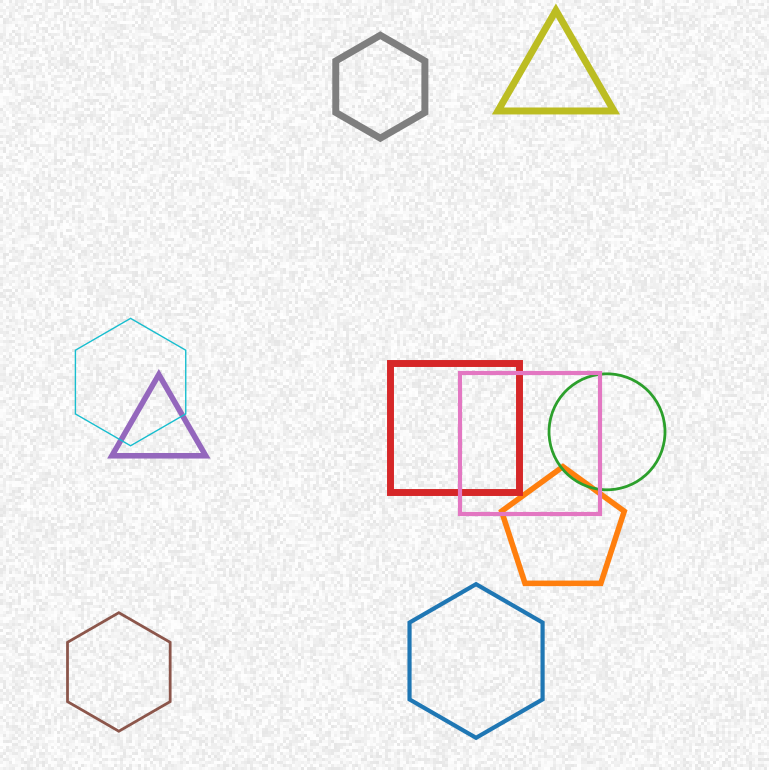[{"shape": "hexagon", "thickness": 1.5, "radius": 0.5, "center": [0.618, 0.142]}, {"shape": "pentagon", "thickness": 2, "radius": 0.42, "center": [0.731, 0.31]}, {"shape": "circle", "thickness": 1, "radius": 0.38, "center": [0.788, 0.439]}, {"shape": "square", "thickness": 2.5, "radius": 0.42, "center": [0.59, 0.445]}, {"shape": "triangle", "thickness": 2, "radius": 0.35, "center": [0.206, 0.443]}, {"shape": "hexagon", "thickness": 1, "radius": 0.38, "center": [0.154, 0.127]}, {"shape": "square", "thickness": 1.5, "radius": 0.46, "center": [0.689, 0.424]}, {"shape": "hexagon", "thickness": 2.5, "radius": 0.33, "center": [0.494, 0.887]}, {"shape": "triangle", "thickness": 2.5, "radius": 0.44, "center": [0.722, 0.899]}, {"shape": "hexagon", "thickness": 0.5, "radius": 0.41, "center": [0.17, 0.504]}]